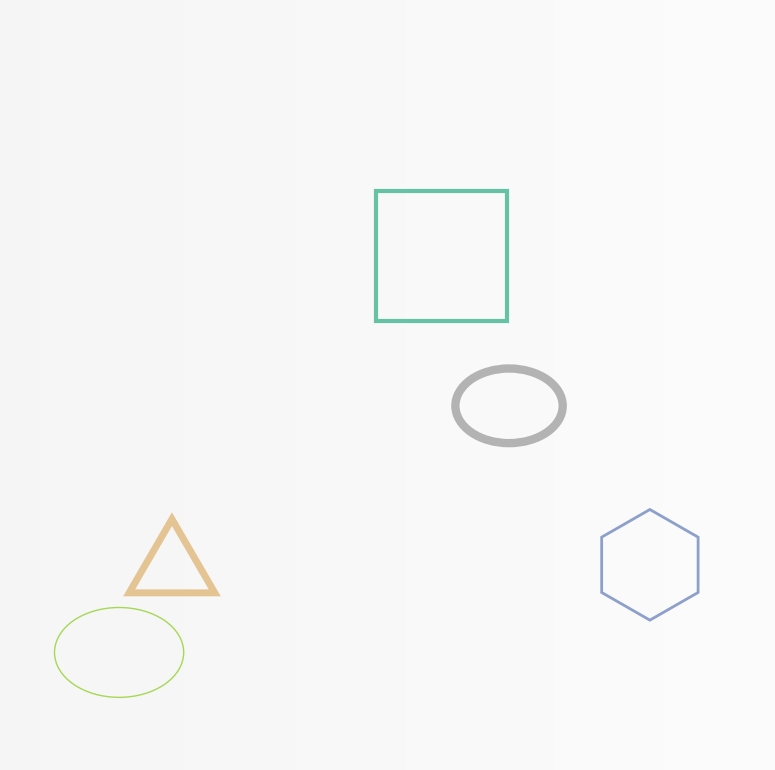[{"shape": "square", "thickness": 1.5, "radius": 0.42, "center": [0.569, 0.667]}, {"shape": "hexagon", "thickness": 1, "radius": 0.36, "center": [0.839, 0.266]}, {"shape": "oval", "thickness": 0.5, "radius": 0.42, "center": [0.154, 0.153]}, {"shape": "triangle", "thickness": 2.5, "radius": 0.32, "center": [0.222, 0.262]}, {"shape": "oval", "thickness": 3, "radius": 0.35, "center": [0.657, 0.473]}]